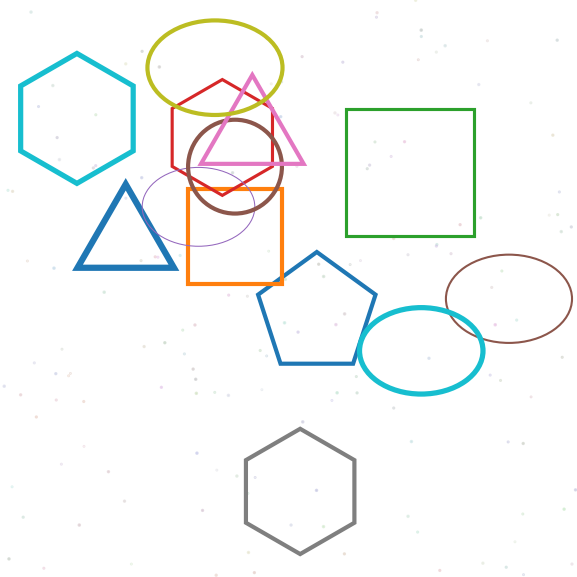[{"shape": "triangle", "thickness": 3, "radius": 0.48, "center": [0.218, 0.584]}, {"shape": "pentagon", "thickness": 2, "radius": 0.53, "center": [0.549, 0.456]}, {"shape": "square", "thickness": 2, "radius": 0.41, "center": [0.407, 0.59]}, {"shape": "square", "thickness": 1.5, "radius": 0.55, "center": [0.71, 0.701]}, {"shape": "hexagon", "thickness": 1.5, "radius": 0.5, "center": [0.385, 0.761]}, {"shape": "oval", "thickness": 0.5, "radius": 0.49, "center": [0.344, 0.641]}, {"shape": "circle", "thickness": 2, "radius": 0.41, "center": [0.407, 0.711]}, {"shape": "oval", "thickness": 1, "radius": 0.55, "center": [0.881, 0.482]}, {"shape": "triangle", "thickness": 2, "radius": 0.51, "center": [0.437, 0.767]}, {"shape": "hexagon", "thickness": 2, "radius": 0.54, "center": [0.52, 0.148]}, {"shape": "oval", "thickness": 2, "radius": 0.58, "center": [0.372, 0.882]}, {"shape": "oval", "thickness": 2.5, "radius": 0.53, "center": [0.729, 0.392]}, {"shape": "hexagon", "thickness": 2.5, "radius": 0.56, "center": [0.133, 0.794]}]